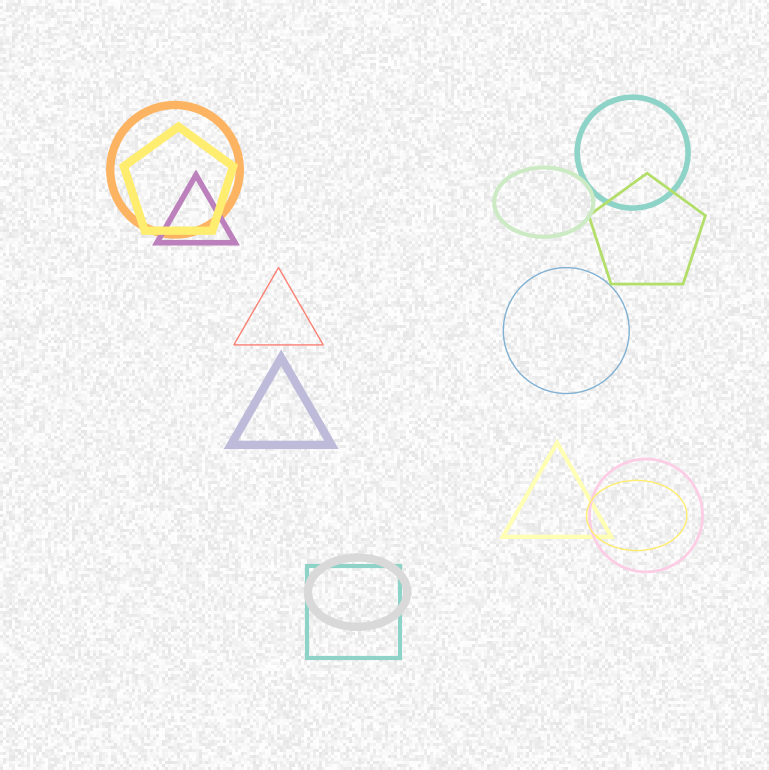[{"shape": "circle", "thickness": 2, "radius": 0.36, "center": [0.822, 0.802]}, {"shape": "square", "thickness": 1.5, "radius": 0.3, "center": [0.459, 0.205]}, {"shape": "triangle", "thickness": 1.5, "radius": 0.41, "center": [0.723, 0.344]}, {"shape": "triangle", "thickness": 3, "radius": 0.38, "center": [0.365, 0.46]}, {"shape": "triangle", "thickness": 0.5, "radius": 0.34, "center": [0.362, 0.586]}, {"shape": "circle", "thickness": 0.5, "radius": 0.41, "center": [0.735, 0.571]}, {"shape": "circle", "thickness": 3, "radius": 0.42, "center": [0.227, 0.78]}, {"shape": "pentagon", "thickness": 1, "radius": 0.4, "center": [0.84, 0.695]}, {"shape": "circle", "thickness": 1, "radius": 0.37, "center": [0.839, 0.331]}, {"shape": "oval", "thickness": 3, "radius": 0.32, "center": [0.464, 0.231]}, {"shape": "triangle", "thickness": 2, "radius": 0.29, "center": [0.255, 0.714]}, {"shape": "oval", "thickness": 1.5, "radius": 0.32, "center": [0.706, 0.737]}, {"shape": "pentagon", "thickness": 3, "radius": 0.37, "center": [0.232, 0.761]}, {"shape": "oval", "thickness": 0.5, "radius": 0.33, "center": [0.827, 0.331]}]